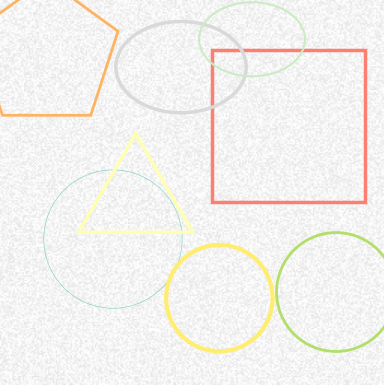[{"shape": "circle", "thickness": 0.5, "radius": 0.9, "center": [0.293, 0.379]}, {"shape": "triangle", "thickness": 2.5, "radius": 0.85, "center": [0.352, 0.482]}, {"shape": "square", "thickness": 2.5, "radius": 0.99, "center": [0.749, 0.673]}, {"shape": "pentagon", "thickness": 2, "radius": 0.98, "center": [0.121, 0.858]}, {"shape": "circle", "thickness": 2, "radius": 0.77, "center": [0.873, 0.241]}, {"shape": "oval", "thickness": 2.5, "radius": 0.85, "center": [0.47, 0.826]}, {"shape": "oval", "thickness": 1.5, "radius": 0.69, "center": [0.655, 0.898]}, {"shape": "circle", "thickness": 3, "radius": 0.69, "center": [0.57, 0.226]}]